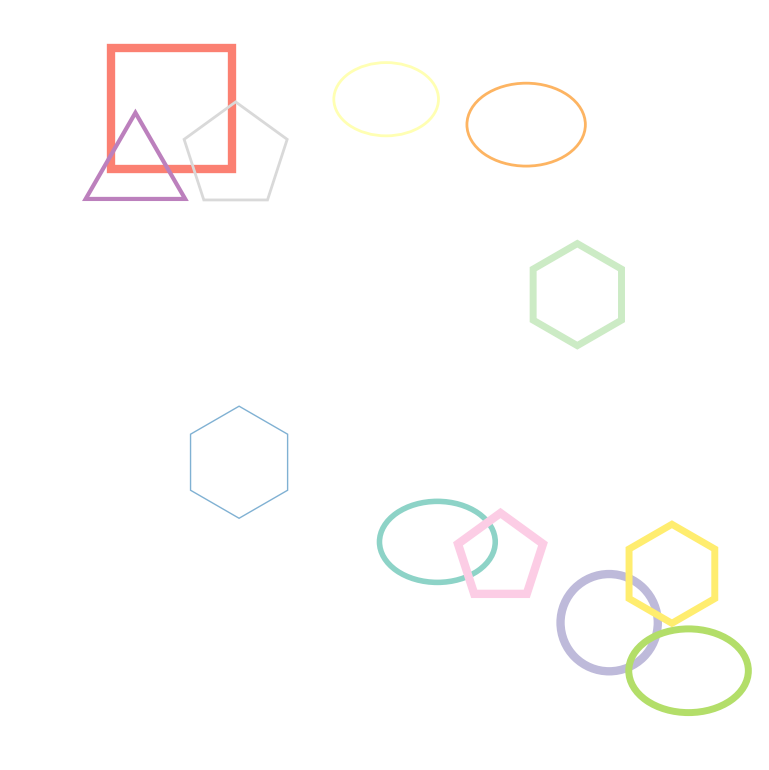[{"shape": "oval", "thickness": 2, "radius": 0.38, "center": [0.568, 0.296]}, {"shape": "oval", "thickness": 1, "radius": 0.34, "center": [0.501, 0.871]}, {"shape": "circle", "thickness": 3, "radius": 0.32, "center": [0.791, 0.191]}, {"shape": "square", "thickness": 3, "radius": 0.39, "center": [0.223, 0.859]}, {"shape": "hexagon", "thickness": 0.5, "radius": 0.36, "center": [0.31, 0.4]}, {"shape": "oval", "thickness": 1, "radius": 0.38, "center": [0.683, 0.838]}, {"shape": "oval", "thickness": 2.5, "radius": 0.39, "center": [0.894, 0.129]}, {"shape": "pentagon", "thickness": 3, "radius": 0.29, "center": [0.65, 0.276]}, {"shape": "pentagon", "thickness": 1, "radius": 0.35, "center": [0.306, 0.797]}, {"shape": "triangle", "thickness": 1.5, "radius": 0.37, "center": [0.176, 0.779]}, {"shape": "hexagon", "thickness": 2.5, "radius": 0.33, "center": [0.75, 0.617]}, {"shape": "hexagon", "thickness": 2.5, "radius": 0.32, "center": [0.873, 0.255]}]